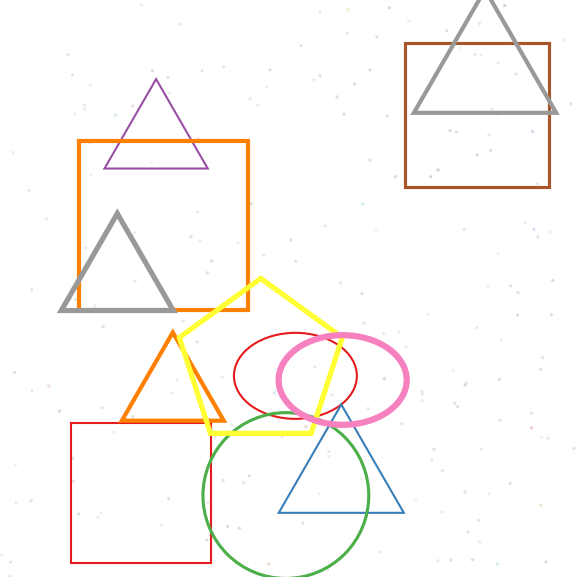[{"shape": "square", "thickness": 1, "radius": 0.61, "center": [0.244, 0.146]}, {"shape": "oval", "thickness": 1, "radius": 0.53, "center": [0.512, 0.348]}, {"shape": "triangle", "thickness": 1, "radius": 0.63, "center": [0.591, 0.174]}, {"shape": "circle", "thickness": 1.5, "radius": 0.72, "center": [0.495, 0.141]}, {"shape": "triangle", "thickness": 1, "radius": 0.52, "center": [0.27, 0.759]}, {"shape": "square", "thickness": 2, "radius": 0.73, "center": [0.283, 0.609]}, {"shape": "triangle", "thickness": 2, "radius": 0.51, "center": [0.299, 0.322]}, {"shape": "pentagon", "thickness": 2.5, "radius": 0.74, "center": [0.452, 0.369]}, {"shape": "square", "thickness": 1.5, "radius": 0.62, "center": [0.826, 0.799]}, {"shape": "oval", "thickness": 3, "radius": 0.55, "center": [0.593, 0.341]}, {"shape": "triangle", "thickness": 2, "radius": 0.71, "center": [0.84, 0.875]}, {"shape": "triangle", "thickness": 2.5, "radius": 0.56, "center": [0.203, 0.517]}]